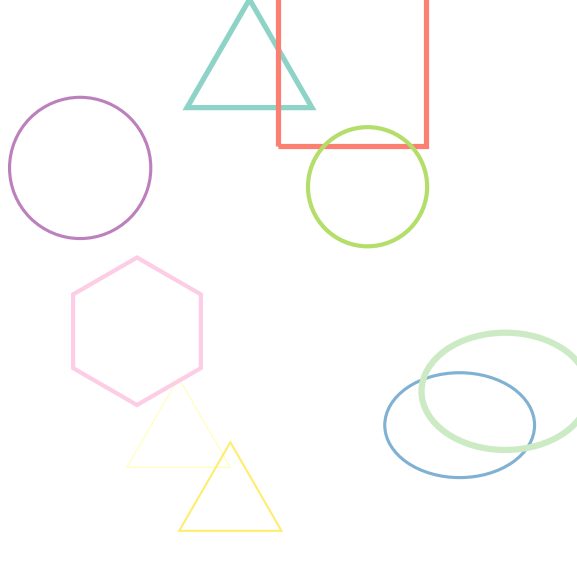[{"shape": "triangle", "thickness": 2.5, "radius": 0.62, "center": [0.432, 0.875]}, {"shape": "triangle", "thickness": 0.5, "radius": 0.52, "center": [0.309, 0.241]}, {"shape": "square", "thickness": 2.5, "radius": 0.64, "center": [0.609, 0.875]}, {"shape": "oval", "thickness": 1.5, "radius": 0.65, "center": [0.796, 0.263]}, {"shape": "circle", "thickness": 2, "radius": 0.52, "center": [0.636, 0.676]}, {"shape": "hexagon", "thickness": 2, "radius": 0.64, "center": [0.237, 0.426]}, {"shape": "circle", "thickness": 1.5, "radius": 0.61, "center": [0.139, 0.708]}, {"shape": "oval", "thickness": 3, "radius": 0.73, "center": [0.875, 0.321]}, {"shape": "triangle", "thickness": 1, "radius": 0.51, "center": [0.399, 0.131]}]